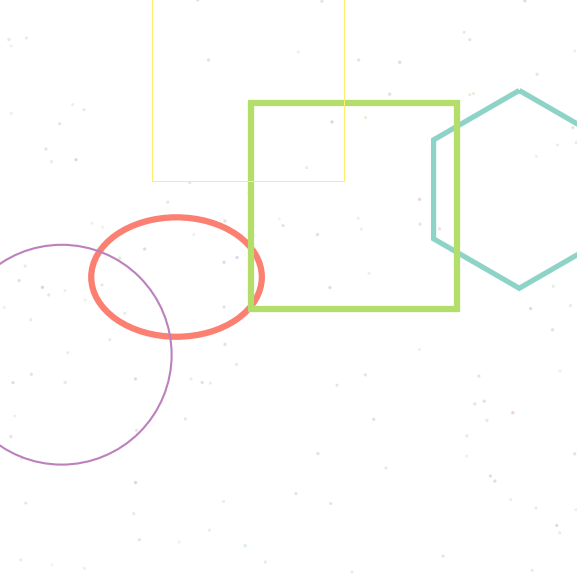[{"shape": "hexagon", "thickness": 2.5, "radius": 0.86, "center": [0.899, 0.671]}, {"shape": "oval", "thickness": 3, "radius": 0.74, "center": [0.306, 0.519]}, {"shape": "square", "thickness": 3, "radius": 0.89, "center": [0.613, 0.643]}, {"shape": "circle", "thickness": 1, "radius": 0.95, "center": [0.107, 0.385]}, {"shape": "square", "thickness": 0.5, "radius": 0.83, "center": [0.43, 0.851]}]